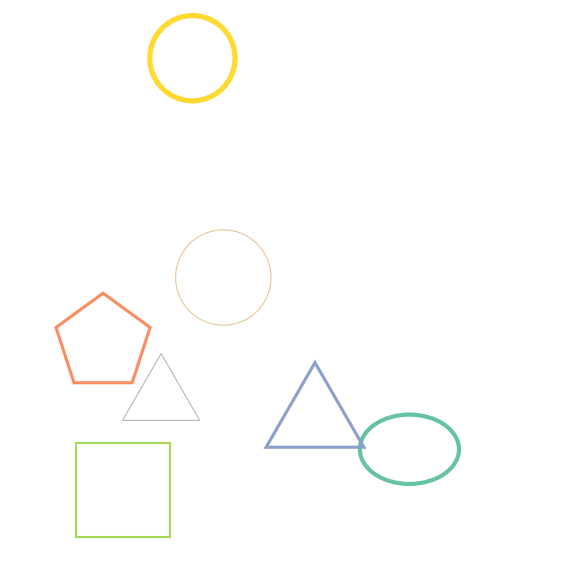[{"shape": "oval", "thickness": 2, "radius": 0.43, "center": [0.709, 0.221]}, {"shape": "pentagon", "thickness": 1.5, "radius": 0.43, "center": [0.178, 0.406]}, {"shape": "triangle", "thickness": 1.5, "radius": 0.49, "center": [0.545, 0.274]}, {"shape": "square", "thickness": 1, "radius": 0.41, "center": [0.213, 0.151]}, {"shape": "circle", "thickness": 2.5, "radius": 0.37, "center": [0.333, 0.898]}, {"shape": "circle", "thickness": 0.5, "radius": 0.41, "center": [0.387, 0.519]}, {"shape": "triangle", "thickness": 0.5, "radius": 0.39, "center": [0.279, 0.31]}]